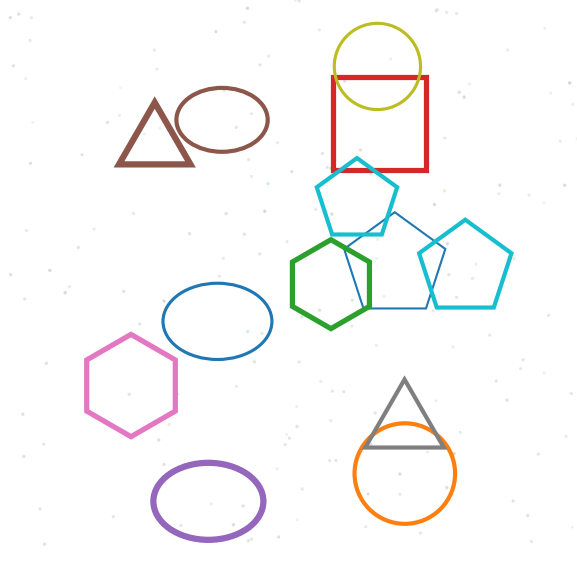[{"shape": "pentagon", "thickness": 1, "radius": 0.46, "center": [0.684, 0.54]}, {"shape": "oval", "thickness": 1.5, "radius": 0.47, "center": [0.377, 0.443]}, {"shape": "circle", "thickness": 2, "radius": 0.44, "center": [0.701, 0.179]}, {"shape": "hexagon", "thickness": 2.5, "radius": 0.38, "center": [0.573, 0.507]}, {"shape": "square", "thickness": 2.5, "radius": 0.4, "center": [0.657, 0.785]}, {"shape": "oval", "thickness": 3, "radius": 0.48, "center": [0.361, 0.131]}, {"shape": "triangle", "thickness": 3, "radius": 0.36, "center": [0.268, 0.75]}, {"shape": "oval", "thickness": 2, "radius": 0.4, "center": [0.385, 0.792]}, {"shape": "hexagon", "thickness": 2.5, "radius": 0.44, "center": [0.227, 0.332]}, {"shape": "triangle", "thickness": 2, "radius": 0.39, "center": [0.701, 0.263]}, {"shape": "circle", "thickness": 1.5, "radius": 0.37, "center": [0.654, 0.884]}, {"shape": "pentagon", "thickness": 2, "radius": 0.42, "center": [0.806, 0.535]}, {"shape": "pentagon", "thickness": 2, "radius": 0.37, "center": [0.618, 0.652]}]